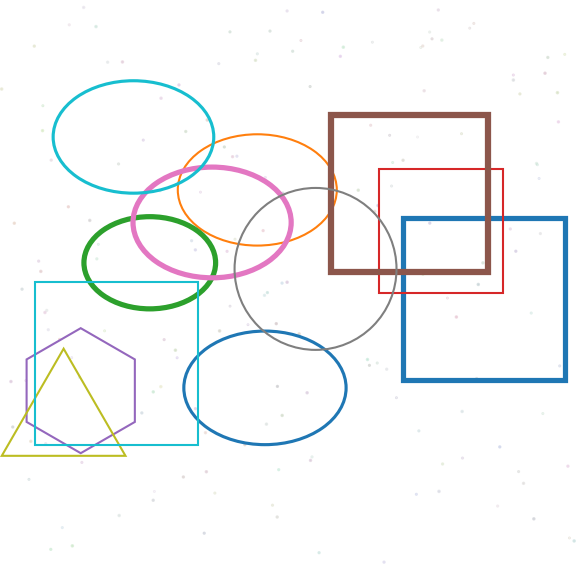[{"shape": "square", "thickness": 2.5, "radius": 0.7, "center": [0.838, 0.481]}, {"shape": "oval", "thickness": 1.5, "radius": 0.7, "center": [0.459, 0.328]}, {"shape": "oval", "thickness": 1, "radius": 0.69, "center": [0.446, 0.67]}, {"shape": "oval", "thickness": 2.5, "radius": 0.57, "center": [0.259, 0.544]}, {"shape": "square", "thickness": 1, "radius": 0.54, "center": [0.763, 0.599]}, {"shape": "hexagon", "thickness": 1, "radius": 0.54, "center": [0.14, 0.323]}, {"shape": "square", "thickness": 3, "radius": 0.68, "center": [0.709, 0.664]}, {"shape": "oval", "thickness": 2.5, "radius": 0.68, "center": [0.367, 0.614]}, {"shape": "circle", "thickness": 1, "radius": 0.7, "center": [0.546, 0.533]}, {"shape": "triangle", "thickness": 1, "radius": 0.62, "center": [0.11, 0.272]}, {"shape": "oval", "thickness": 1.5, "radius": 0.7, "center": [0.231, 0.762]}, {"shape": "square", "thickness": 1, "radius": 0.71, "center": [0.202, 0.37]}]